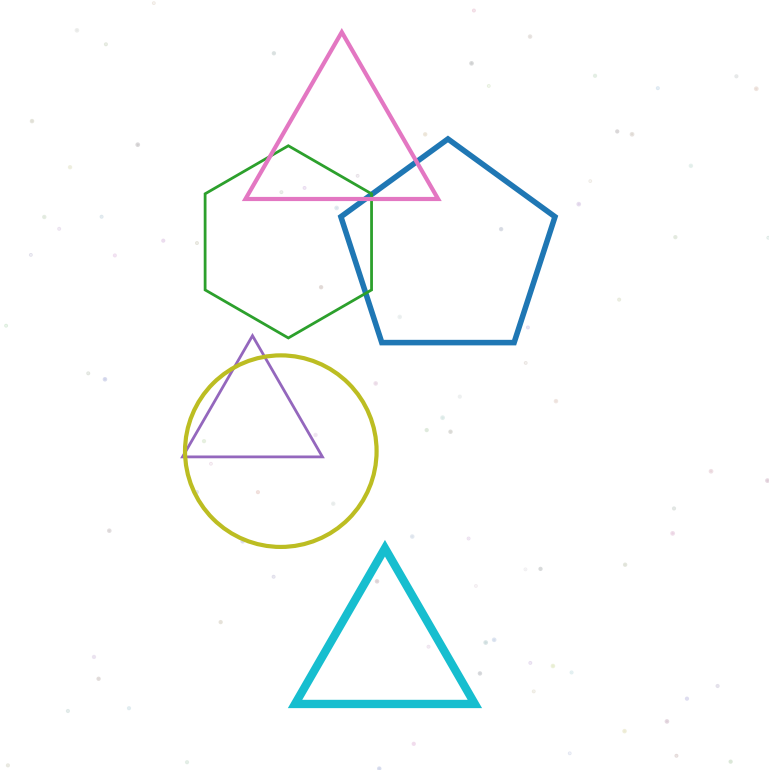[{"shape": "pentagon", "thickness": 2, "radius": 0.73, "center": [0.582, 0.673]}, {"shape": "hexagon", "thickness": 1, "radius": 0.62, "center": [0.374, 0.686]}, {"shape": "triangle", "thickness": 1, "radius": 0.52, "center": [0.328, 0.459]}, {"shape": "triangle", "thickness": 1.5, "radius": 0.72, "center": [0.444, 0.814]}, {"shape": "circle", "thickness": 1.5, "radius": 0.62, "center": [0.365, 0.414]}, {"shape": "triangle", "thickness": 3, "radius": 0.67, "center": [0.5, 0.153]}]